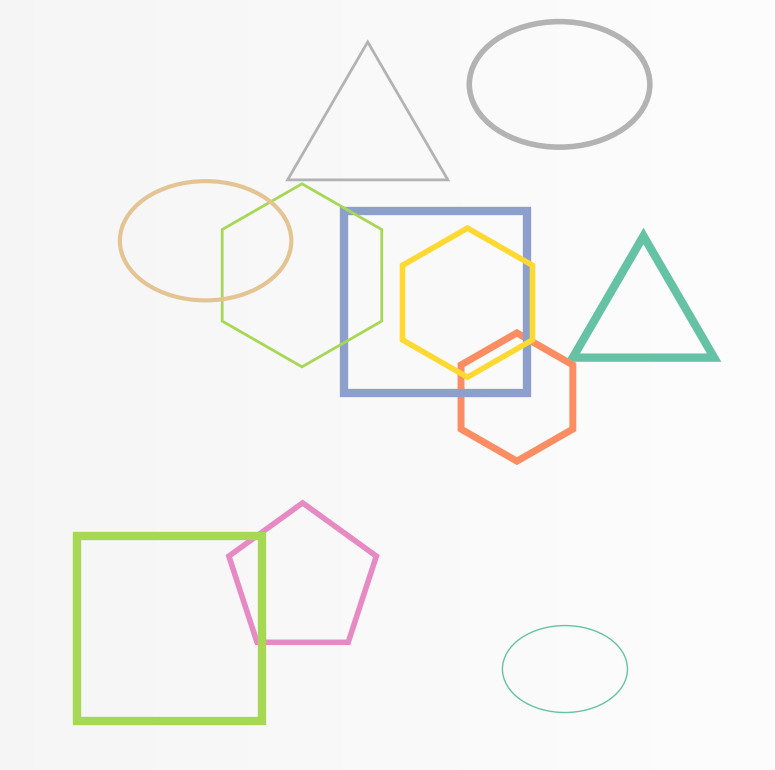[{"shape": "oval", "thickness": 0.5, "radius": 0.4, "center": [0.729, 0.131]}, {"shape": "triangle", "thickness": 3, "radius": 0.53, "center": [0.83, 0.588]}, {"shape": "hexagon", "thickness": 2.5, "radius": 0.42, "center": [0.667, 0.484]}, {"shape": "square", "thickness": 3, "radius": 0.59, "center": [0.562, 0.608]}, {"shape": "pentagon", "thickness": 2, "radius": 0.5, "center": [0.39, 0.247]}, {"shape": "hexagon", "thickness": 1, "radius": 0.59, "center": [0.39, 0.642]}, {"shape": "square", "thickness": 3, "radius": 0.6, "center": [0.219, 0.184]}, {"shape": "hexagon", "thickness": 2, "radius": 0.48, "center": [0.603, 0.607]}, {"shape": "oval", "thickness": 1.5, "radius": 0.55, "center": [0.265, 0.687]}, {"shape": "triangle", "thickness": 1, "radius": 0.6, "center": [0.474, 0.826]}, {"shape": "oval", "thickness": 2, "radius": 0.58, "center": [0.722, 0.89]}]